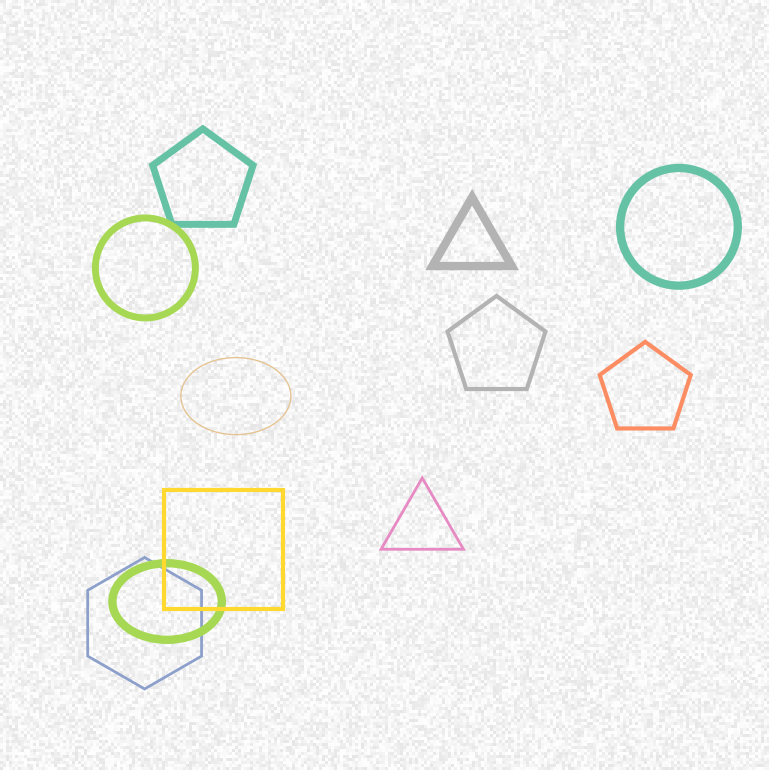[{"shape": "circle", "thickness": 3, "radius": 0.38, "center": [0.882, 0.705]}, {"shape": "pentagon", "thickness": 2.5, "radius": 0.34, "center": [0.263, 0.764]}, {"shape": "pentagon", "thickness": 1.5, "radius": 0.31, "center": [0.838, 0.494]}, {"shape": "hexagon", "thickness": 1, "radius": 0.43, "center": [0.188, 0.191]}, {"shape": "triangle", "thickness": 1, "radius": 0.31, "center": [0.548, 0.318]}, {"shape": "circle", "thickness": 2.5, "radius": 0.32, "center": [0.189, 0.652]}, {"shape": "oval", "thickness": 3, "radius": 0.36, "center": [0.217, 0.219]}, {"shape": "square", "thickness": 1.5, "radius": 0.39, "center": [0.29, 0.286]}, {"shape": "oval", "thickness": 0.5, "radius": 0.36, "center": [0.306, 0.486]}, {"shape": "triangle", "thickness": 3, "radius": 0.3, "center": [0.613, 0.684]}, {"shape": "pentagon", "thickness": 1.5, "radius": 0.33, "center": [0.645, 0.549]}]